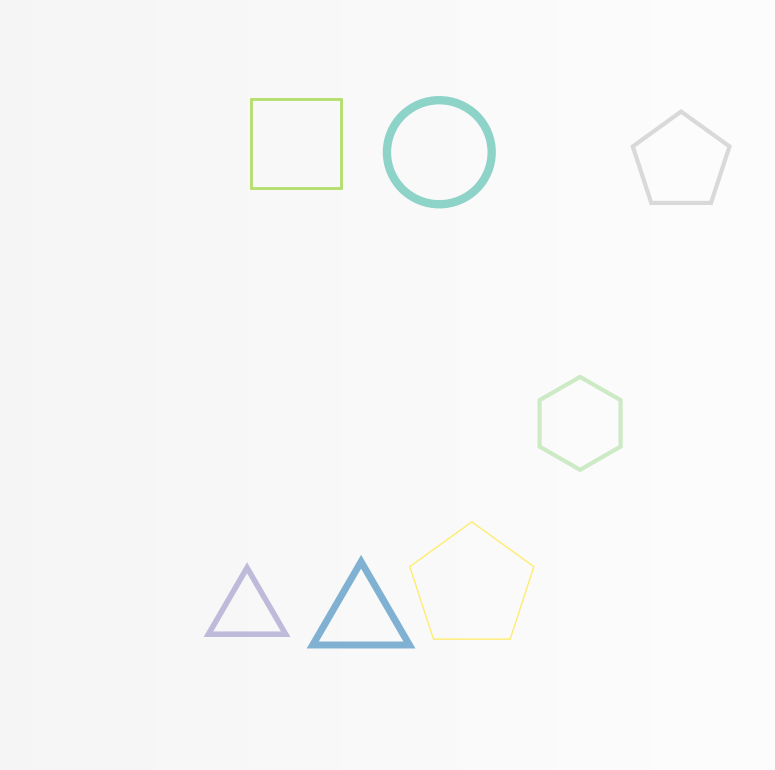[{"shape": "circle", "thickness": 3, "radius": 0.34, "center": [0.567, 0.802]}, {"shape": "triangle", "thickness": 2, "radius": 0.29, "center": [0.319, 0.205]}, {"shape": "triangle", "thickness": 2.5, "radius": 0.36, "center": [0.466, 0.198]}, {"shape": "square", "thickness": 1, "radius": 0.29, "center": [0.382, 0.814]}, {"shape": "pentagon", "thickness": 1.5, "radius": 0.33, "center": [0.879, 0.79]}, {"shape": "hexagon", "thickness": 1.5, "radius": 0.3, "center": [0.748, 0.45]}, {"shape": "pentagon", "thickness": 0.5, "radius": 0.42, "center": [0.609, 0.238]}]